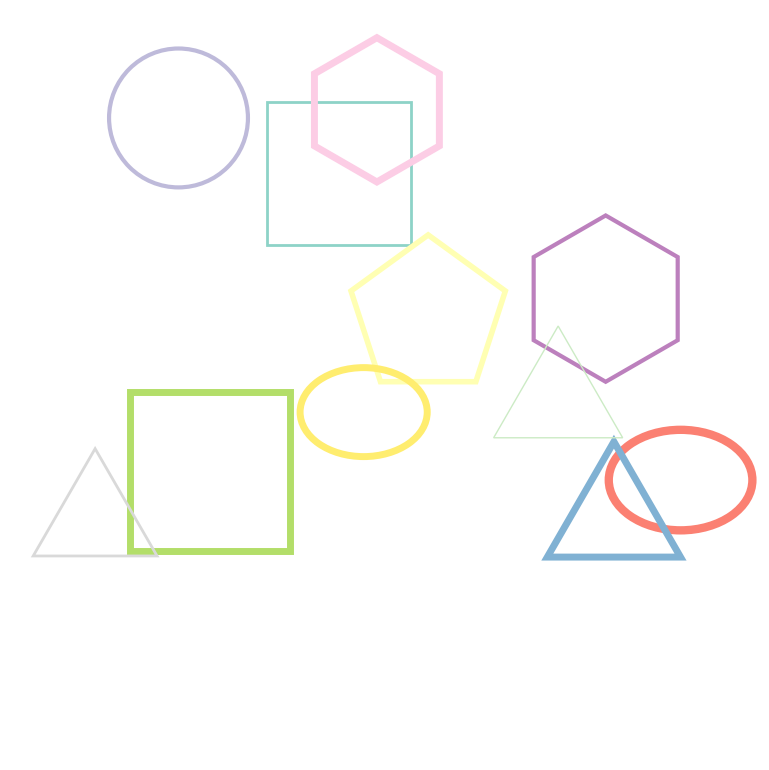[{"shape": "square", "thickness": 1, "radius": 0.46, "center": [0.44, 0.775]}, {"shape": "pentagon", "thickness": 2, "radius": 0.53, "center": [0.556, 0.59]}, {"shape": "circle", "thickness": 1.5, "radius": 0.45, "center": [0.232, 0.847]}, {"shape": "oval", "thickness": 3, "radius": 0.47, "center": [0.884, 0.377]}, {"shape": "triangle", "thickness": 2.5, "radius": 0.5, "center": [0.797, 0.326]}, {"shape": "square", "thickness": 2.5, "radius": 0.52, "center": [0.273, 0.387]}, {"shape": "hexagon", "thickness": 2.5, "radius": 0.47, "center": [0.489, 0.857]}, {"shape": "triangle", "thickness": 1, "radius": 0.46, "center": [0.124, 0.324]}, {"shape": "hexagon", "thickness": 1.5, "radius": 0.54, "center": [0.787, 0.612]}, {"shape": "triangle", "thickness": 0.5, "radius": 0.48, "center": [0.725, 0.48]}, {"shape": "oval", "thickness": 2.5, "radius": 0.41, "center": [0.472, 0.465]}]